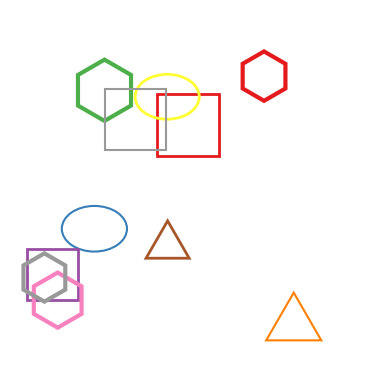[{"shape": "square", "thickness": 2, "radius": 0.4, "center": [0.487, 0.676]}, {"shape": "hexagon", "thickness": 3, "radius": 0.32, "center": [0.686, 0.802]}, {"shape": "oval", "thickness": 1.5, "radius": 0.42, "center": [0.245, 0.406]}, {"shape": "hexagon", "thickness": 3, "radius": 0.4, "center": [0.271, 0.766]}, {"shape": "square", "thickness": 2, "radius": 0.34, "center": [0.136, 0.287]}, {"shape": "triangle", "thickness": 1.5, "radius": 0.41, "center": [0.763, 0.157]}, {"shape": "oval", "thickness": 2, "radius": 0.42, "center": [0.434, 0.749]}, {"shape": "triangle", "thickness": 2, "radius": 0.32, "center": [0.435, 0.362]}, {"shape": "hexagon", "thickness": 3, "radius": 0.36, "center": [0.15, 0.22]}, {"shape": "square", "thickness": 1.5, "radius": 0.39, "center": [0.352, 0.689]}, {"shape": "hexagon", "thickness": 3, "radius": 0.31, "center": [0.115, 0.279]}]